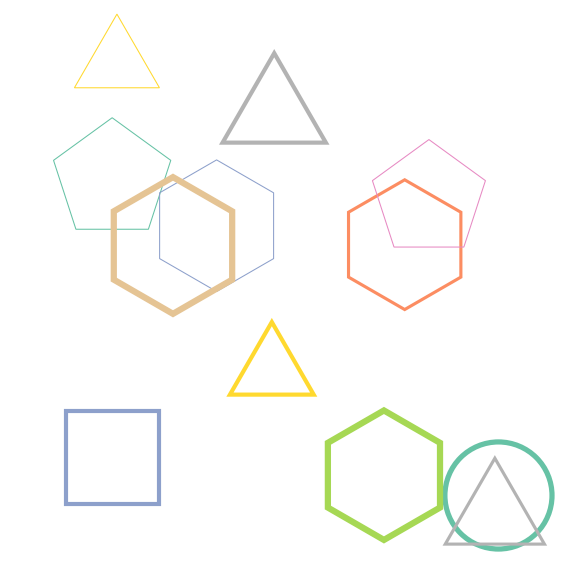[{"shape": "circle", "thickness": 2.5, "radius": 0.46, "center": [0.863, 0.141]}, {"shape": "pentagon", "thickness": 0.5, "radius": 0.53, "center": [0.194, 0.689]}, {"shape": "hexagon", "thickness": 1.5, "radius": 0.56, "center": [0.701, 0.575]}, {"shape": "hexagon", "thickness": 0.5, "radius": 0.57, "center": [0.375, 0.608]}, {"shape": "square", "thickness": 2, "radius": 0.4, "center": [0.195, 0.206]}, {"shape": "pentagon", "thickness": 0.5, "radius": 0.51, "center": [0.743, 0.655]}, {"shape": "hexagon", "thickness": 3, "radius": 0.56, "center": [0.665, 0.176]}, {"shape": "triangle", "thickness": 0.5, "radius": 0.43, "center": [0.202, 0.89]}, {"shape": "triangle", "thickness": 2, "radius": 0.42, "center": [0.471, 0.358]}, {"shape": "hexagon", "thickness": 3, "radius": 0.59, "center": [0.3, 0.574]}, {"shape": "triangle", "thickness": 1.5, "radius": 0.5, "center": [0.857, 0.107]}, {"shape": "triangle", "thickness": 2, "radius": 0.52, "center": [0.475, 0.804]}]